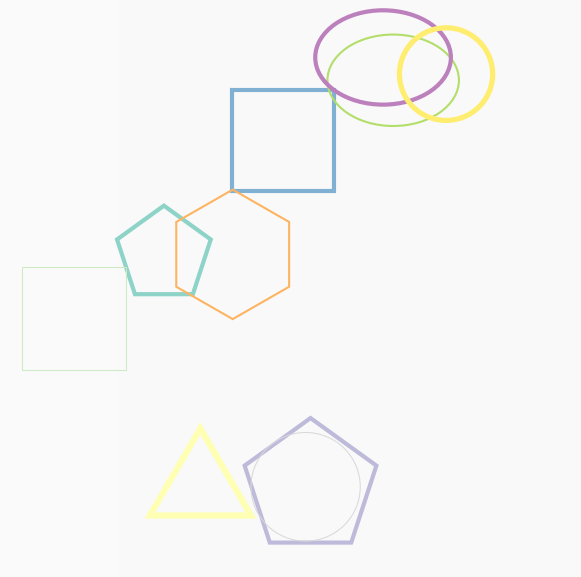[{"shape": "pentagon", "thickness": 2, "radius": 0.42, "center": [0.282, 0.558]}, {"shape": "triangle", "thickness": 3, "radius": 0.5, "center": [0.345, 0.157]}, {"shape": "pentagon", "thickness": 2, "radius": 0.6, "center": [0.534, 0.156]}, {"shape": "square", "thickness": 2, "radius": 0.44, "center": [0.487, 0.756]}, {"shape": "hexagon", "thickness": 1, "radius": 0.56, "center": [0.4, 0.559]}, {"shape": "oval", "thickness": 1, "radius": 0.57, "center": [0.676, 0.86]}, {"shape": "circle", "thickness": 0.5, "radius": 0.47, "center": [0.526, 0.156]}, {"shape": "oval", "thickness": 2, "radius": 0.58, "center": [0.659, 0.9]}, {"shape": "square", "thickness": 0.5, "radius": 0.44, "center": [0.127, 0.448]}, {"shape": "circle", "thickness": 2.5, "radius": 0.4, "center": [0.767, 0.871]}]